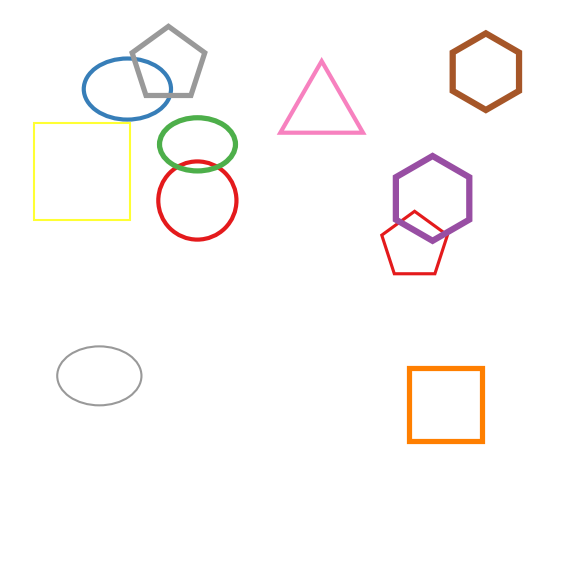[{"shape": "circle", "thickness": 2, "radius": 0.34, "center": [0.342, 0.652]}, {"shape": "pentagon", "thickness": 1.5, "radius": 0.3, "center": [0.718, 0.573]}, {"shape": "oval", "thickness": 2, "radius": 0.38, "center": [0.221, 0.845]}, {"shape": "oval", "thickness": 2.5, "radius": 0.33, "center": [0.342, 0.749]}, {"shape": "hexagon", "thickness": 3, "radius": 0.37, "center": [0.749, 0.656]}, {"shape": "square", "thickness": 2.5, "radius": 0.32, "center": [0.772, 0.299]}, {"shape": "square", "thickness": 1, "radius": 0.42, "center": [0.142, 0.702]}, {"shape": "hexagon", "thickness": 3, "radius": 0.33, "center": [0.841, 0.875]}, {"shape": "triangle", "thickness": 2, "radius": 0.41, "center": [0.557, 0.811]}, {"shape": "oval", "thickness": 1, "radius": 0.36, "center": [0.172, 0.348]}, {"shape": "pentagon", "thickness": 2.5, "radius": 0.33, "center": [0.292, 0.887]}]